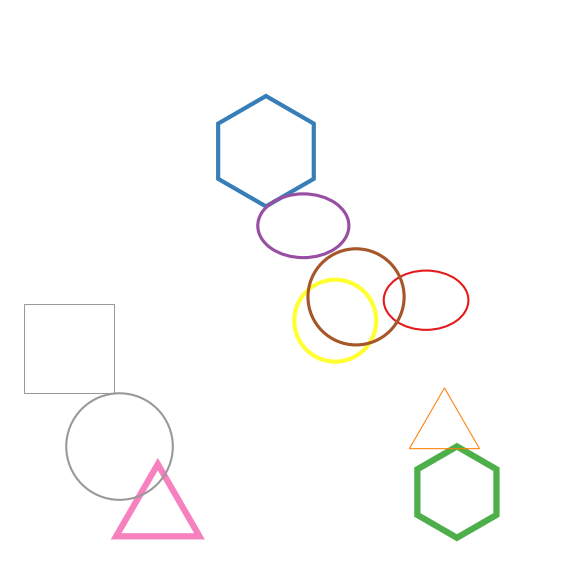[{"shape": "oval", "thickness": 1, "radius": 0.37, "center": [0.738, 0.479]}, {"shape": "hexagon", "thickness": 2, "radius": 0.48, "center": [0.461, 0.737]}, {"shape": "hexagon", "thickness": 3, "radius": 0.4, "center": [0.791, 0.147]}, {"shape": "oval", "thickness": 1.5, "radius": 0.39, "center": [0.525, 0.608]}, {"shape": "triangle", "thickness": 0.5, "radius": 0.35, "center": [0.77, 0.257]}, {"shape": "circle", "thickness": 2, "radius": 0.35, "center": [0.58, 0.444]}, {"shape": "circle", "thickness": 1.5, "radius": 0.42, "center": [0.617, 0.485]}, {"shape": "triangle", "thickness": 3, "radius": 0.42, "center": [0.273, 0.112]}, {"shape": "square", "thickness": 0.5, "radius": 0.39, "center": [0.12, 0.395]}, {"shape": "circle", "thickness": 1, "radius": 0.46, "center": [0.207, 0.226]}]